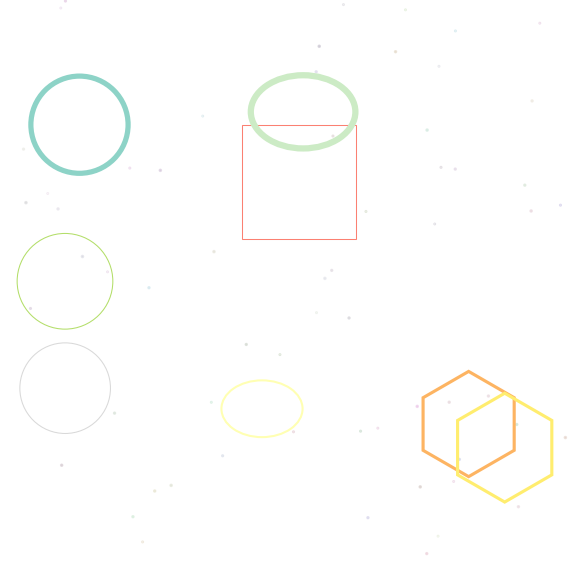[{"shape": "circle", "thickness": 2.5, "radius": 0.42, "center": [0.138, 0.783]}, {"shape": "oval", "thickness": 1, "radius": 0.35, "center": [0.454, 0.291]}, {"shape": "square", "thickness": 0.5, "radius": 0.49, "center": [0.518, 0.685]}, {"shape": "hexagon", "thickness": 1.5, "radius": 0.46, "center": [0.811, 0.265]}, {"shape": "circle", "thickness": 0.5, "radius": 0.41, "center": [0.113, 0.512]}, {"shape": "circle", "thickness": 0.5, "radius": 0.39, "center": [0.113, 0.327]}, {"shape": "oval", "thickness": 3, "radius": 0.45, "center": [0.525, 0.805]}, {"shape": "hexagon", "thickness": 1.5, "radius": 0.47, "center": [0.874, 0.224]}]